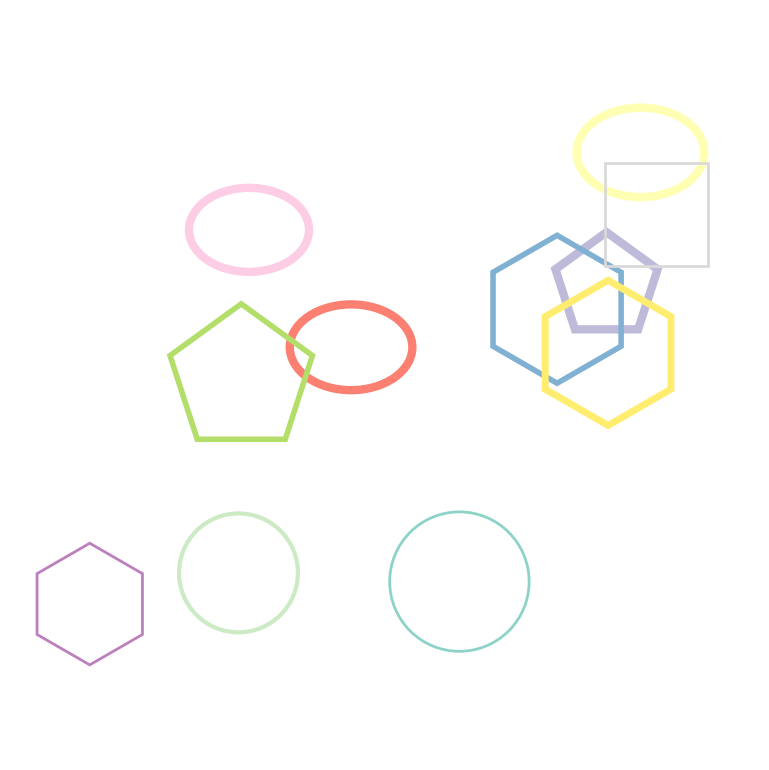[{"shape": "circle", "thickness": 1, "radius": 0.45, "center": [0.597, 0.245]}, {"shape": "oval", "thickness": 3, "radius": 0.41, "center": [0.832, 0.802]}, {"shape": "pentagon", "thickness": 3, "radius": 0.35, "center": [0.788, 0.629]}, {"shape": "oval", "thickness": 3, "radius": 0.4, "center": [0.456, 0.549]}, {"shape": "hexagon", "thickness": 2, "radius": 0.48, "center": [0.723, 0.598]}, {"shape": "pentagon", "thickness": 2, "radius": 0.49, "center": [0.313, 0.508]}, {"shape": "oval", "thickness": 3, "radius": 0.39, "center": [0.323, 0.702]}, {"shape": "square", "thickness": 1, "radius": 0.33, "center": [0.853, 0.722]}, {"shape": "hexagon", "thickness": 1, "radius": 0.4, "center": [0.117, 0.216]}, {"shape": "circle", "thickness": 1.5, "radius": 0.39, "center": [0.31, 0.256]}, {"shape": "hexagon", "thickness": 2.5, "radius": 0.47, "center": [0.79, 0.542]}]